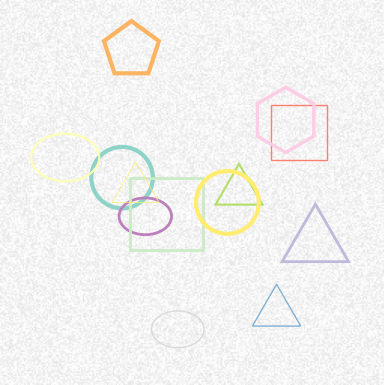[{"shape": "circle", "thickness": 3, "radius": 0.4, "center": [0.317, 0.539]}, {"shape": "oval", "thickness": 1.5, "radius": 0.44, "center": [0.17, 0.591]}, {"shape": "triangle", "thickness": 2, "radius": 0.5, "center": [0.819, 0.37]}, {"shape": "square", "thickness": 1, "radius": 0.36, "center": [0.776, 0.655]}, {"shape": "triangle", "thickness": 1, "radius": 0.36, "center": [0.718, 0.189]}, {"shape": "pentagon", "thickness": 3, "radius": 0.37, "center": [0.341, 0.87]}, {"shape": "triangle", "thickness": 1.5, "radius": 0.35, "center": [0.621, 0.504]}, {"shape": "hexagon", "thickness": 2.5, "radius": 0.42, "center": [0.742, 0.689]}, {"shape": "oval", "thickness": 1, "radius": 0.34, "center": [0.462, 0.145]}, {"shape": "oval", "thickness": 2, "radius": 0.34, "center": [0.377, 0.438]}, {"shape": "square", "thickness": 2, "radius": 0.47, "center": [0.432, 0.444]}, {"shape": "circle", "thickness": 3, "radius": 0.41, "center": [0.591, 0.474]}, {"shape": "triangle", "thickness": 0.5, "radius": 0.35, "center": [0.352, 0.509]}]